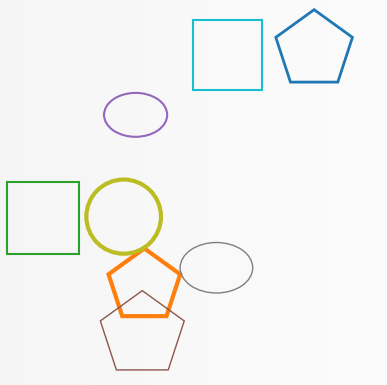[{"shape": "pentagon", "thickness": 2, "radius": 0.52, "center": [0.811, 0.871]}, {"shape": "pentagon", "thickness": 3, "radius": 0.49, "center": [0.373, 0.258]}, {"shape": "square", "thickness": 1.5, "radius": 0.46, "center": [0.111, 0.434]}, {"shape": "oval", "thickness": 1.5, "radius": 0.41, "center": [0.35, 0.702]}, {"shape": "pentagon", "thickness": 1, "radius": 0.57, "center": [0.367, 0.131]}, {"shape": "oval", "thickness": 1, "radius": 0.47, "center": [0.558, 0.305]}, {"shape": "circle", "thickness": 3, "radius": 0.48, "center": [0.319, 0.437]}, {"shape": "square", "thickness": 1.5, "radius": 0.45, "center": [0.587, 0.857]}]